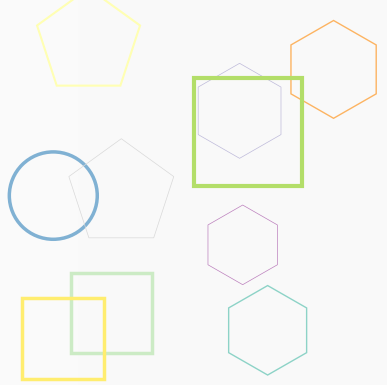[{"shape": "hexagon", "thickness": 1, "radius": 0.58, "center": [0.691, 0.142]}, {"shape": "pentagon", "thickness": 1.5, "radius": 0.7, "center": [0.229, 0.891]}, {"shape": "hexagon", "thickness": 0.5, "radius": 0.62, "center": [0.618, 0.712]}, {"shape": "circle", "thickness": 2.5, "radius": 0.57, "center": [0.138, 0.492]}, {"shape": "hexagon", "thickness": 1, "radius": 0.64, "center": [0.861, 0.82]}, {"shape": "square", "thickness": 3, "radius": 0.7, "center": [0.64, 0.656]}, {"shape": "pentagon", "thickness": 0.5, "radius": 0.71, "center": [0.313, 0.497]}, {"shape": "hexagon", "thickness": 0.5, "radius": 0.52, "center": [0.626, 0.364]}, {"shape": "square", "thickness": 2.5, "radius": 0.52, "center": [0.288, 0.187]}, {"shape": "square", "thickness": 2.5, "radius": 0.53, "center": [0.163, 0.121]}]